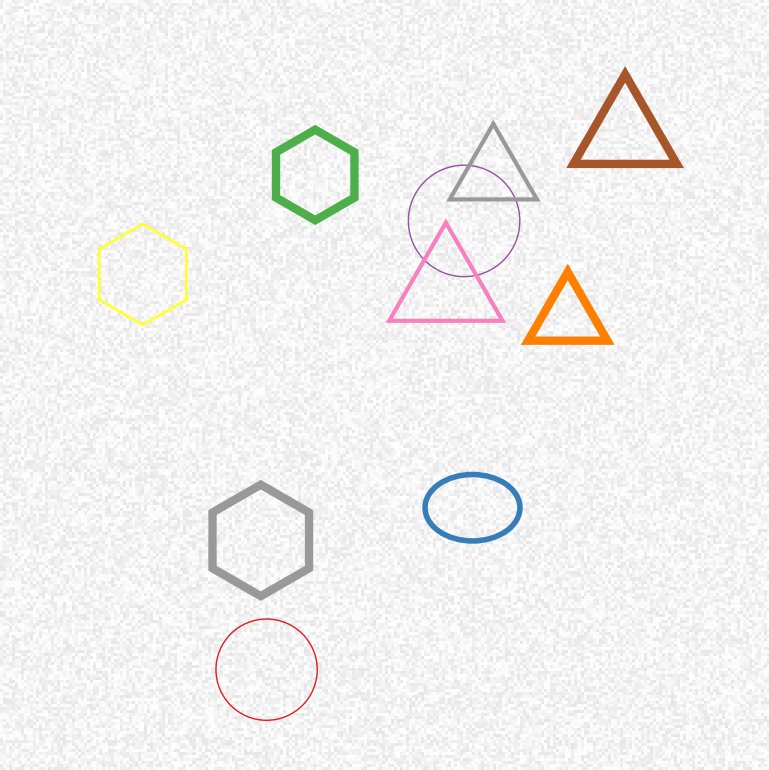[{"shape": "circle", "thickness": 0.5, "radius": 0.33, "center": [0.346, 0.13]}, {"shape": "oval", "thickness": 2, "radius": 0.31, "center": [0.614, 0.341]}, {"shape": "hexagon", "thickness": 3, "radius": 0.29, "center": [0.409, 0.773]}, {"shape": "circle", "thickness": 0.5, "radius": 0.36, "center": [0.603, 0.713]}, {"shape": "triangle", "thickness": 3, "radius": 0.3, "center": [0.737, 0.587]}, {"shape": "hexagon", "thickness": 1, "radius": 0.33, "center": [0.185, 0.644]}, {"shape": "triangle", "thickness": 3, "radius": 0.39, "center": [0.812, 0.826]}, {"shape": "triangle", "thickness": 1.5, "radius": 0.42, "center": [0.579, 0.626]}, {"shape": "triangle", "thickness": 1.5, "radius": 0.33, "center": [0.641, 0.774]}, {"shape": "hexagon", "thickness": 3, "radius": 0.36, "center": [0.339, 0.298]}]